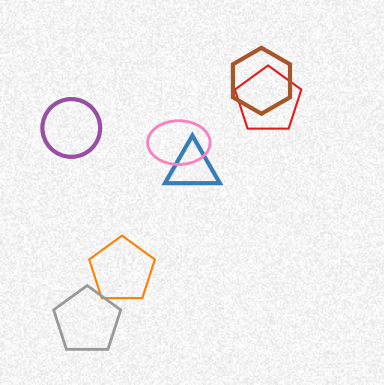[{"shape": "pentagon", "thickness": 1.5, "radius": 0.45, "center": [0.696, 0.739]}, {"shape": "triangle", "thickness": 3, "radius": 0.41, "center": [0.5, 0.565]}, {"shape": "circle", "thickness": 3, "radius": 0.38, "center": [0.185, 0.668]}, {"shape": "pentagon", "thickness": 1.5, "radius": 0.45, "center": [0.317, 0.298]}, {"shape": "hexagon", "thickness": 3, "radius": 0.43, "center": [0.679, 0.79]}, {"shape": "oval", "thickness": 2, "radius": 0.41, "center": [0.465, 0.63]}, {"shape": "pentagon", "thickness": 2, "radius": 0.46, "center": [0.226, 0.167]}]